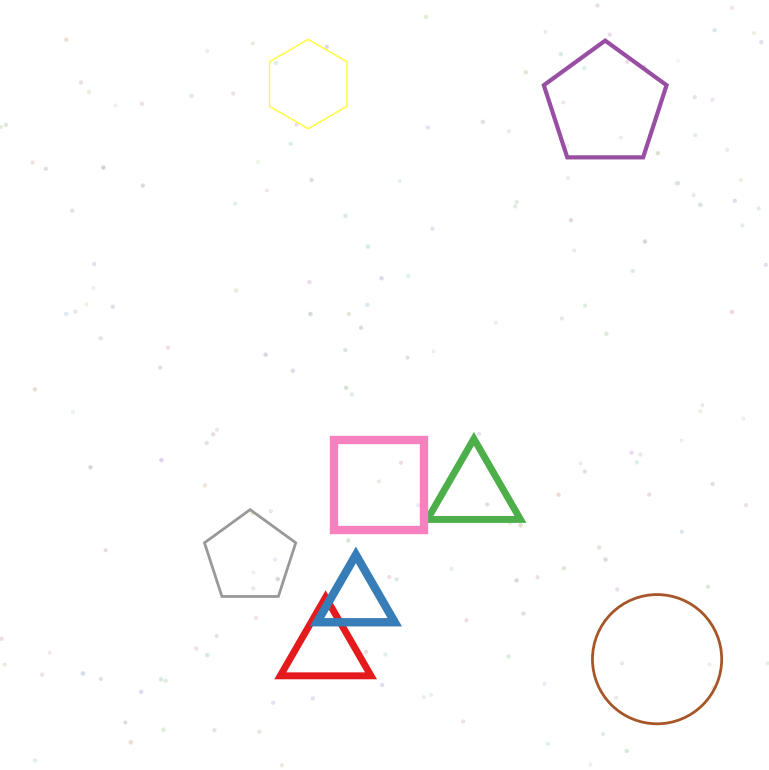[{"shape": "triangle", "thickness": 2.5, "radius": 0.34, "center": [0.423, 0.156]}, {"shape": "triangle", "thickness": 3, "radius": 0.29, "center": [0.462, 0.221]}, {"shape": "triangle", "thickness": 2.5, "radius": 0.35, "center": [0.615, 0.36]}, {"shape": "pentagon", "thickness": 1.5, "radius": 0.42, "center": [0.786, 0.863]}, {"shape": "hexagon", "thickness": 0.5, "radius": 0.29, "center": [0.4, 0.891]}, {"shape": "circle", "thickness": 1, "radius": 0.42, "center": [0.853, 0.144]}, {"shape": "square", "thickness": 3, "radius": 0.29, "center": [0.492, 0.371]}, {"shape": "pentagon", "thickness": 1, "radius": 0.31, "center": [0.325, 0.276]}]